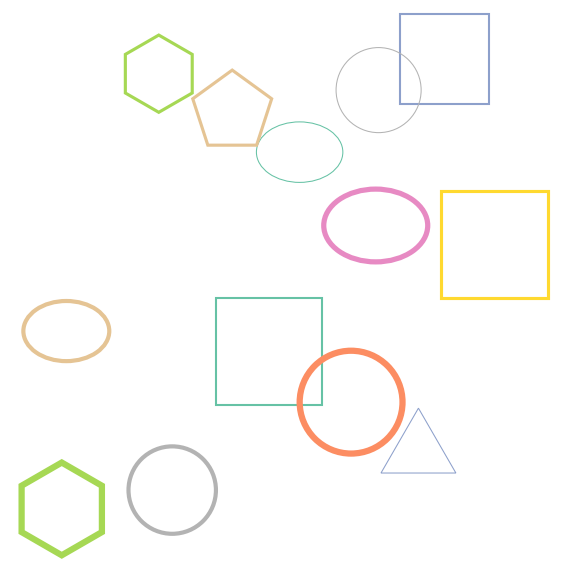[{"shape": "square", "thickness": 1, "radius": 0.46, "center": [0.466, 0.391]}, {"shape": "oval", "thickness": 0.5, "radius": 0.37, "center": [0.519, 0.736]}, {"shape": "circle", "thickness": 3, "radius": 0.45, "center": [0.608, 0.303]}, {"shape": "square", "thickness": 1, "radius": 0.39, "center": [0.77, 0.897]}, {"shape": "triangle", "thickness": 0.5, "radius": 0.37, "center": [0.725, 0.217]}, {"shape": "oval", "thickness": 2.5, "radius": 0.45, "center": [0.651, 0.609]}, {"shape": "hexagon", "thickness": 1.5, "radius": 0.33, "center": [0.275, 0.872]}, {"shape": "hexagon", "thickness": 3, "radius": 0.4, "center": [0.107, 0.118]}, {"shape": "square", "thickness": 1.5, "radius": 0.46, "center": [0.857, 0.575]}, {"shape": "pentagon", "thickness": 1.5, "radius": 0.36, "center": [0.402, 0.806]}, {"shape": "oval", "thickness": 2, "radius": 0.37, "center": [0.115, 0.426]}, {"shape": "circle", "thickness": 0.5, "radius": 0.37, "center": [0.656, 0.843]}, {"shape": "circle", "thickness": 2, "radius": 0.38, "center": [0.298, 0.151]}]